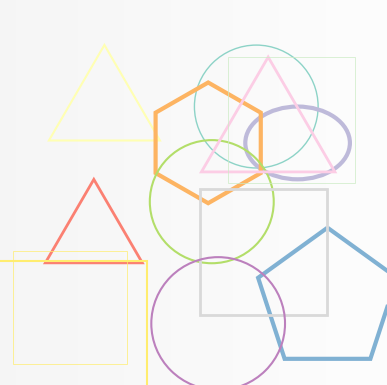[{"shape": "circle", "thickness": 1, "radius": 0.8, "center": [0.661, 0.723]}, {"shape": "triangle", "thickness": 1.5, "radius": 0.83, "center": [0.269, 0.718]}, {"shape": "oval", "thickness": 3, "radius": 0.67, "center": [0.768, 0.629]}, {"shape": "triangle", "thickness": 2, "radius": 0.72, "center": [0.242, 0.39]}, {"shape": "pentagon", "thickness": 3, "radius": 0.94, "center": [0.845, 0.22]}, {"shape": "hexagon", "thickness": 3, "radius": 0.78, "center": [0.537, 0.629]}, {"shape": "circle", "thickness": 1.5, "radius": 0.8, "center": [0.547, 0.476]}, {"shape": "triangle", "thickness": 2, "radius": 0.99, "center": [0.692, 0.653]}, {"shape": "square", "thickness": 2, "radius": 0.82, "center": [0.679, 0.346]}, {"shape": "circle", "thickness": 1.5, "radius": 0.86, "center": [0.563, 0.16]}, {"shape": "square", "thickness": 0.5, "radius": 0.82, "center": [0.752, 0.689]}, {"shape": "square", "thickness": 1.5, "radius": 1.0, "center": [0.179, 0.124]}, {"shape": "square", "thickness": 0.5, "radius": 0.74, "center": [0.18, 0.201]}]